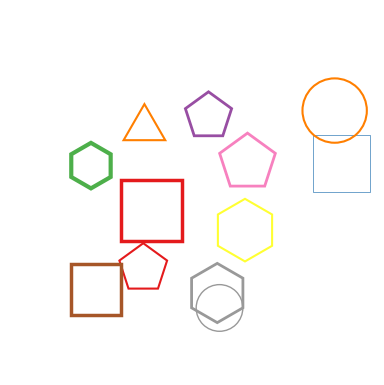[{"shape": "square", "thickness": 2.5, "radius": 0.4, "center": [0.393, 0.453]}, {"shape": "pentagon", "thickness": 1.5, "radius": 0.33, "center": [0.372, 0.303]}, {"shape": "square", "thickness": 0.5, "radius": 0.37, "center": [0.888, 0.574]}, {"shape": "hexagon", "thickness": 3, "radius": 0.3, "center": [0.236, 0.57]}, {"shape": "pentagon", "thickness": 2, "radius": 0.32, "center": [0.542, 0.698]}, {"shape": "circle", "thickness": 1.5, "radius": 0.42, "center": [0.869, 0.713]}, {"shape": "triangle", "thickness": 1.5, "radius": 0.31, "center": [0.375, 0.667]}, {"shape": "hexagon", "thickness": 1.5, "radius": 0.41, "center": [0.636, 0.402]}, {"shape": "square", "thickness": 2.5, "radius": 0.33, "center": [0.25, 0.248]}, {"shape": "pentagon", "thickness": 2, "radius": 0.38, "center": [0.643, 0.578]}, {"shape": "hexagon", "thickness": 2, "radius": 0.38, "center": [0.564, 0.239]}, {"shape": "circle", "thickness": 1, "radius": 0.3, "center": [0.57, 0.2]}]